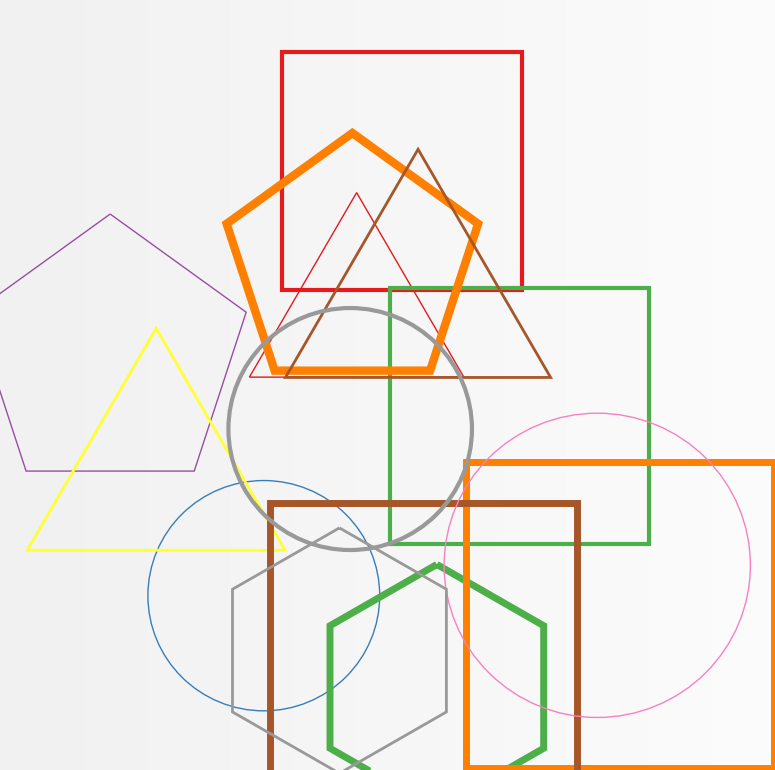[{"shape": "square", "thickness": 1.5, "radius": 0.77, "center": [0.519, 0.778]}, {"shape": "triangle", "thickness": 0.5, "radius": 0.8, "center": [0.46, 0.59]}, {"shape": "circle", "thickness": 0.5, "radius": 0.75, "center": [0.34, 0.226]}, {"shape": "hexagon", "thickness": 2.5, "radius": 0.8, "center": [0.564, 0.108]}, {"shape": "square", "thickness": 1.5, "radius": 0.83, "center": [0.67, 0.46]}, {"shape": "pentagon", "thickness": 0.5, "radius": 0.92, "center": [0.142, 0.538]}, {"shape": "square", "thickness": 2.5, "radius": 0.99, "center": [0.8, 0.201]}, {"shape": "pentagon", "thickness": 3, "radius": 0.85, "center": [0.455, 0.657]}, {"shape": "triangle", "thickness": 1, "radius": 0.96, "center": [0.201, 0.381]}, {"shape": "triangle", "thickness": 1, "radius": 0.99, "center": [0.539, 0.609]}, {"shape": "square", "thickness": 2.5, "radius": 0.99, "center": [0.546, 0.149]}, {"shape": "circle", "thickness": 0.5, "radius": 0.99, "center": [0.771, 0.266]}, {"shape": "circle", "thickness": 1.5, "radius": 0.79, "center": [0.452, 0.443]}, {"shape": "hexagon", "thickness": 1, "radius": 0.8, "center": [0.438, 0.155]}]